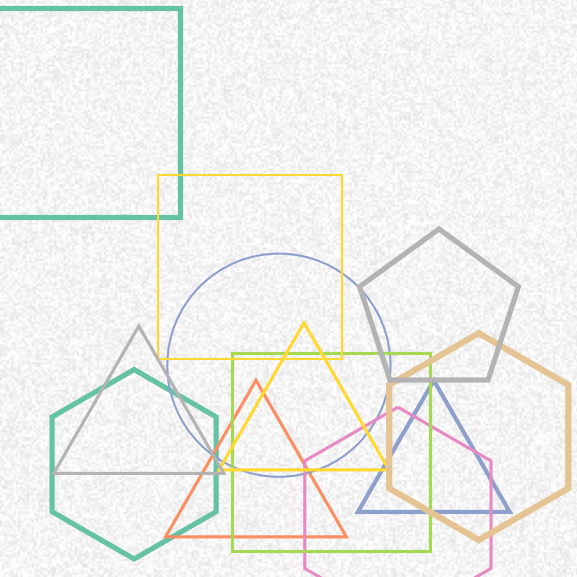[{"shape": "square", "thickness": 2.5, "radius": 0.9, "center": [0.131, 0.805]}, {"shape": "hexagon", "thickness": 2.5, "radius": 0.82, "center": [0.232, 0.195]}, {"shape": "triangle", "thickness": 1.5, "radius": 0.9, "center": [0.443, 0.16]}, {"shape": "triangle", "thickness": 2, "radius": 0.76, "center": [0.751, 0.189]}, {"shape": "circle", "thickness": 1, "radius": 0.97, "center": [0.483, 0.367]}, {"shape": "hexagon", "thickness": 1.5, "radius": 0.93, "center": [0.689, 0.108]}, {"shape": "square", "thickness": 1.5, "radius": 0.86, "center": [0.573, 0.217]}, {"shape": "square", "thickness": 1, "radius": 0.8, "center": [0.434, 0.536]}, {"shape": "triangle", "thickness": 1.5, "radius": 0.85, "center": [0.526, 0.27]}, {"shape": "hexagon", "thickness": 3, "radius": 0.9, "center": [0.829, 0.243]}, {"shape": "triangle", "thickness": 1.5, "radius": 0.85, "center": [0.24, 0.264]}, {"shape": "pentagon", "thickness": 2.5, "radius": 0.72, "center": [0.76, 0.458]}]